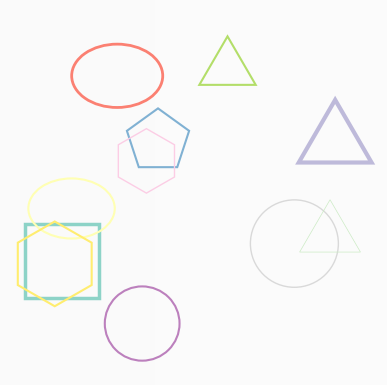[{"shape": "square", "thickness": 2.5, "radius": 0.48, "center": [0.161, 0.322]}, {"shape": "oval", "thickness": 1.5, "radius": 0.56, "center": [0.185, 0.459]}, {"shape": "triangle", "thickness": 3, "radius": 0.54, "center": [0.865, 0.632]}, {"shape": "oval", "thickness": 2, "radius": 0.59, "center": [0.302, 0.803]}, {"shape": "pentagon", "thickness": 1.5, "radius": 0.42, "center": [0.408, 0.634]}, {"shape": "triangle", "thickness": 1.5, "radius": 0.42, "center": [0.587, 0.822]}, {"shape": "hexagon", "thickness": 1, "radius": 0.42, "center": [0.378, 0.582]}, {"shape": "circle", "thickness": 1, "radius": 0.57, "center": [0.76, 0.367]}, {"shape": "circle", "thickness": 1.5, "radius": 0.48, "center": [0.367, 0.16]}, {"shape": "triangle", "thickness": 0.5, "radius": 0.45, "center": [0.852, 0.391]}, {"shape": "hexagon", "thickness": 1.5, "radius": 0.55, "center": [0.141, 0.315]}]